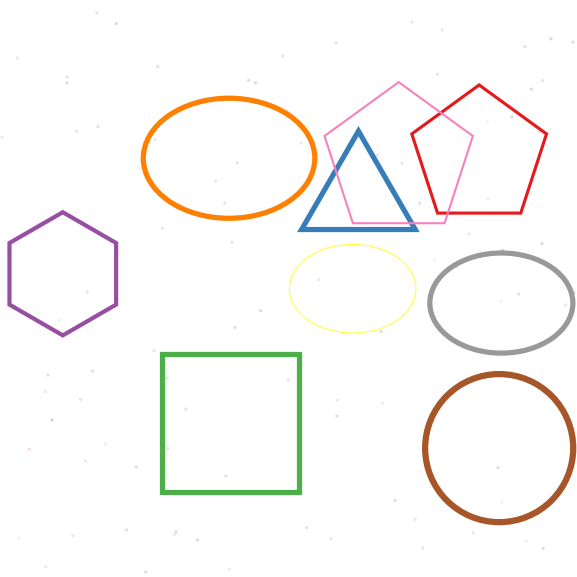[{"shape": "pentagon", "thickness": 1.5, "radius": 0.61, "center": [0.83, 0.729]}, {"shape": "triangle", "thickness": 2.5, "radius": 0.57, "center": [0.621, 0.658]}, {"shape": "square", "thickness": 2.5, "radius": 0.59, "center": [0.399, 0.267]}, {"shape": "hexagon", "thickness": 2, "radius": 0.53, "center": [0.109, 0.525]}, {"shape": "oval", "thickness": 2.5, "radius": 0.74, "center": [0.397, 0.725]}, {"shape": "oval", "thickness": 0.5, "radius": 0.55, "center": [0.611, 0.499]}, {"shape": "circle", "thickness": 3, "radius": 0.64, "center": [0.864, 0.223]}, {"shape": "pentagon", "thickness": 1, "radius": 0.68, "center": [0.69, 0.722]}, {"shape": "oval", "thickness": 2.5, "radius": 0.62, "center": [0.868, 0.474]}]